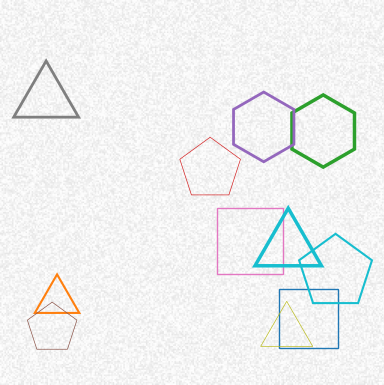[{"shape": "square", "thickness": 1, "radius": 0.38, "center": [0.801, 0.172]}, {"shape": "triangle", "thickness": 1.5, "radius": 0.33, "center": [0.148, 0.221]}, {"shape": "hexagon", "thickness": 2.5, "radius": 0.47, "center": [0.84, 0.66]}, {"shape": "pentagon", "thickness": 0.5, "radius": 0.41, "center": [0.546, 0.561]}, {"shape": "hexagon", "thickness": 2, "radius": 0.45, "center": [0.685, 0.67]}, {"shape": "pentagon", "thickness": 0.5, "radius": 0.34, "center": [0.135, 0.148]}, {"shape": "square", "thickness": 1, "radius": 0.43, "center": [0.649, 0.374]}, {"shape": "triangle", "thickness": 2, "radius": 0.49, "center": [0.12, 0.744]}, {"shape": "triangle", "thickness": 0.5, "radius": 0.39, "center": [0.745, 0.139]}, {"shape": "triangle", "thickness": 2.5, "radius": 0.5, "center": [0.749, 0.36]}, {"shape": "pentagon", "thickness": 1.5, "radius": 0.5, "center": [0.872, 0.293]}]